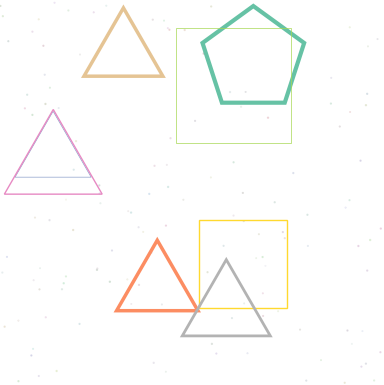[{"shape": "pentagon", "thickness": 3, "radius": 0.69, "center": [0.658, 0.846]}, {"shape": "triangle", "thickness": 2.5, "radius": 0.61, "center": [0.408, 0.254]}, {"shape": "triangle", "thickness": 0.5, "radius": 0.57, "center": [0.138, 0.597]}, {"shape": "triangle", "thickness": 1, "radius": 0.73, "center": [0.138, 0.569]}, {"shape": "square", "thickness": 0.5, "radius": 0.74, "center": [0.606, 0.778]}, {"shape": "square", "thickness": 1, "radius": 0.57, "center": [0.631, 0.313]}, {"shape": "triangle", "thickness": 2.5, "radius": 0.59, "center": [0.321, 0.861]}, {"shape": "triangle", "thickness": 2, "radius": 0.66, "center": [0.588, 0.194]}]